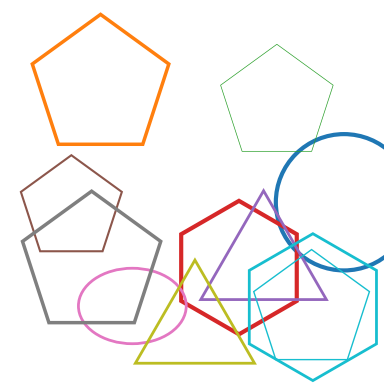[{"shape": "circle", "thickness": 3, "radius": 0.89, "center": [0.894, 0.475]}, {"shape": "pentagon", "thickness": 2.5, "radius": 0.93, "center": [0.261, 0.776]}, {"shape": "pentagon", "thickness": 0.5, "radius": 0.77, "center": [0.719, 0.731]}, {"shape": "hexagon", "thickness": 3, "radius": 0.87, "center": [0.621, 0.305]}, {"shape": "triangle", "thickness": 2, "radius": 0.94, "center": [0.685, 0.316]}, {"shape": "pentagon", "thickness": 1.5, "radius": 0.69, "center": [0.185, 0.459]}, {"shape": "oval", "thickness": 2, "radius": 0.7, "center": [0.344, 0.205]}, {"shape": "pentagon", "thickness": 2.5, "radius": 0.94, "center": [0.238, 0.315]}, {"shape": "triangle", "thickness": 2, "radius": 0.89, "center": [0.506, 0.146]}, {"shape": "hexagon", "thickness": 2, "radius": 0.95, "center": [0.813, 0.202]}, {"shape": "pentagon", "thickness": 1, "radius": 0.79, "center": [0.809, 0.194]}]